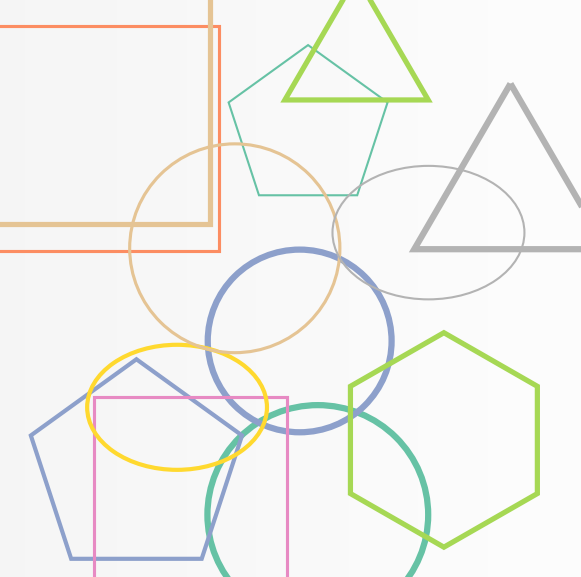[{"shape": "pentagon", "thickness": 1, "radius": 0.72, "center": [0.53, 0.777]}, {"shape": "circle", "thickness": 3, "radius": 0.95, "center": [0.547, 0.108]}, {"shape": "square", "thickness": 1.5, "radius": 0.97, "center": [0.182, 0.759]}, {"shape": "pentagon", "thickness": 2, "radius": 0.96, "center": [0.235, 0.186]}, {"shape": "circle", "thickness": 3, "radius": 0.79, "center": [0.516, 0.409]}, {"shape": "square", "thickness": 1.5, "radius": 0.83, "center": [0.328, 0.147]}, {"shape": "triangle", "thickness": 2.5, "radius": 0.71, "center": [0.613, 0.897]}, {"shape": "hexagon", "thickness": 2.5, "radius": 0.93, "center": [0.764, 0.237]}, {"shape": "oval", "thickness": 2, "radius": 0.77, "center": [0.305, 0.294]}, {"shape": "square", "thickness": 2.5, "radius": 0.98, "center": [0.165, 0.807]}, {"shape": "circle", "thickness": 1.5, "radius": 0.9, "center": [0.404, 0.569]}, {"shape": "oval", "thickness": 1, "radius": 0.83, "center": [0.737, 0.596]}, {"shape": "triangle", "thickness": 3, "radius": 0.96, "center": [0.878, 0.663]}]